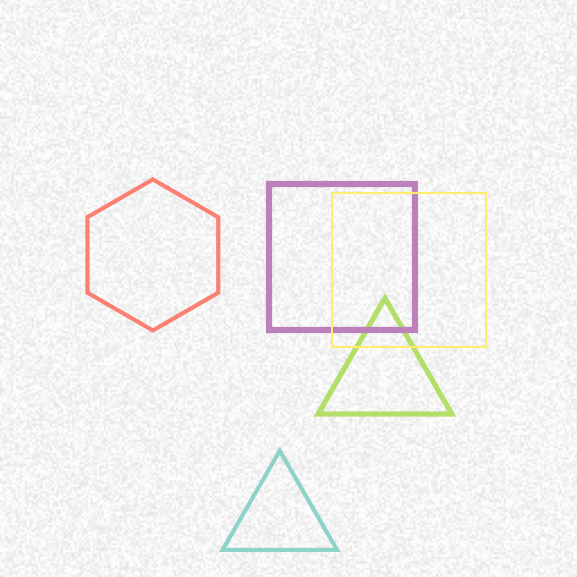[{"shape": "triangle", "thickness": 2, "radius": 0.57, "center": [0.484, 0.104]}, {"shape": "hexagon", "thickness": 2, "radius": 0.65, "center": [0.265, 0.558]}, {"shape": "triangle", "thickness": 2.5, "radius": 0.67, "center": [0.667, 0.349]}, {"shape": "square", "thickness": 3, "radius": 0.63, "center": [0.592, 0.554]}, {"shape": "square", "thickness": 1, "radius": 0.67, "center": [0.708, 0.532]}]